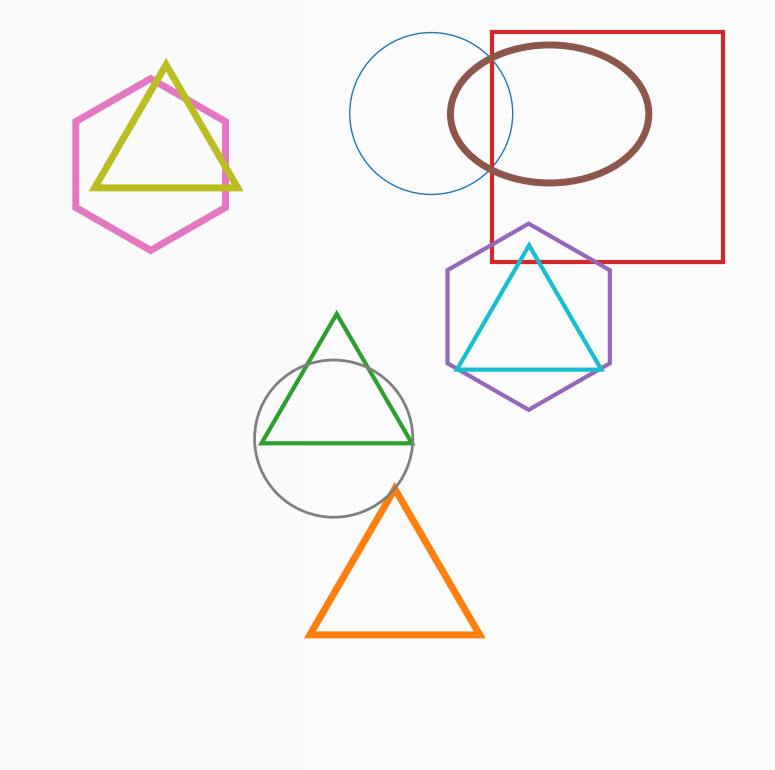[{"shape": "circle", "thickness": 0.5, "radius": 0.53, "center": [0.556, 0.853]}, {"shape": "triangle", "thickness": 2.5, "radius": 0.63, "center": [0.509, 0.239]}, {"shape": "triangle", "thickness": 1.5, "radius": 0.56, "center": [0.434, 0.48]}, {"shape": "square", "thickness": 1.5, "radius": 0.75, "center": [0.784, 0.809]}, {"shape": "hexagon", "thickness": 1.5, "radius": 0.6, "center": [0.682, 0.589]}, {"shape": "oval", "thickness": 2.5, "radius": 0.64, "center": [0.709, 0.852]}, {"shape": "hexagon", "thickness": 2.5, "radius": 0.56, "center": [0.194, 0.786]}, {"shape": "circle", "thickness": 1, "radius": 0.51, "center": [0.431, 0.43]}, {"shape": "triangle", "thickness": 2.5, "radius": 0.53, "center": [0.214, 0.809]}, {"shape": "triangle", "thickness": 1.5, "radius": 0.54, "center": [0.683, 0.574]}]